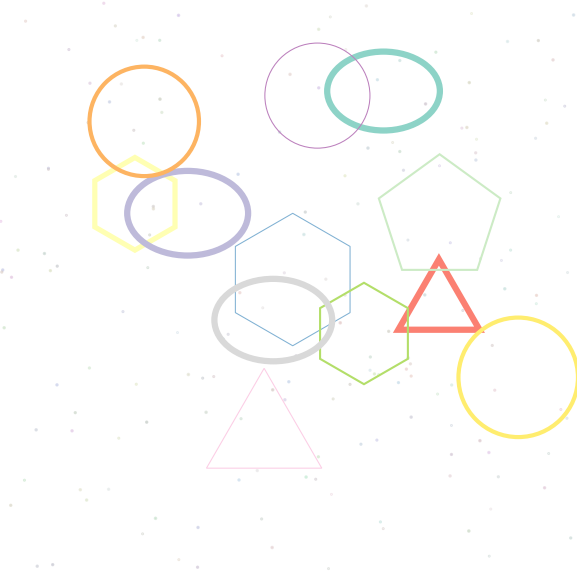[{"shape": "oval", "thickness": 3, "radius": 0.49, "center": [0.664, 0.841]}, {"shape": "hexagon", "thickness": 2.5, "radius": 0.4, "center": [0.234, 0.646]}, {"shape": "oval", "thickness": 3, "radius": 0.52, "center": [0.325, 0.63]}, {"shape": "triangle", "thickness": 3, "radius": 0.41, "center": [0.76, 0.469]}, {"shape": "hexagon", "thickness": 0.5, "radius": 0.57, "center": [0.507, 0.515]}, {"shape": "circle", "thickness": 2, "radius": 0.47, "center": [0.25, 0.789]}, {"shape": "hexagon", "thickness": 1, "radius": 0.44, "center": [0.63, 0.422]}, {"shape": "triangle", "thickness": 0.5, "radius": 0.58, "center": [0.457, 0.246]}, {"shape": "oval", "thickness": 3, "radius": 0.51, "center": [0.473, 0.445]}, {"shape": "circle", "thickness": 0.5, "radius": 0.45, "center": [0.55, 0.834]}, {"shape": "pentagon", "thickness": 1, "radius": 0.55, "center": [0.761, 0.621]}, {"shape": "circle", "thickness": 2, "radius": 0.52, "center": [0.897, 0.346]}]